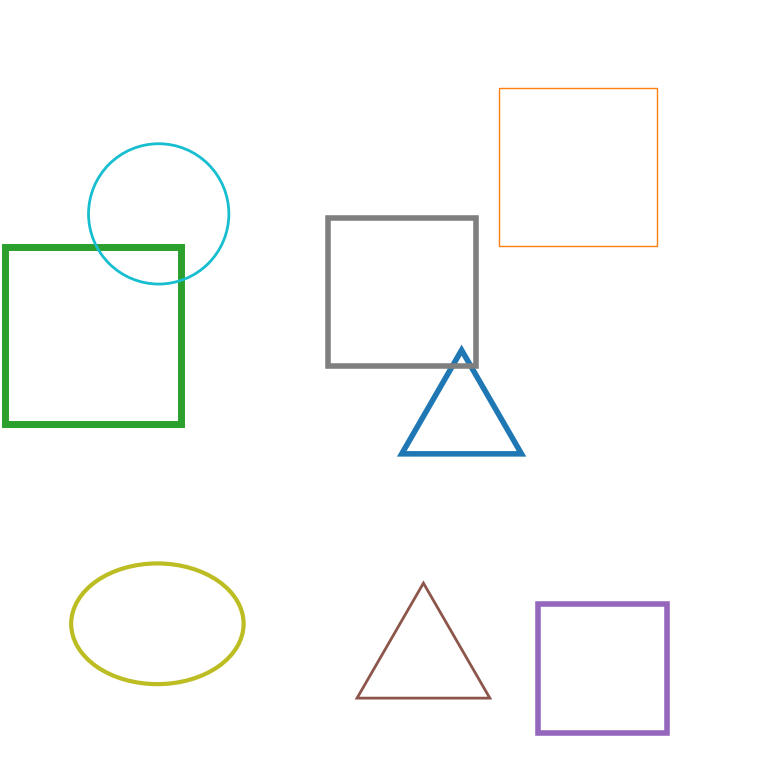[{"shape": "triangle", "thickness": 2, "radius": 0.45, "center": [0.599, 0.455]}, {"shape": "square", "thickness": 0.5, "radius": 0.51, "center": [0.75, 0.783]}, {"shape": "square", "thickness": 2.5, "radius": 0.57, "center": [0.12, 0.564]}, {"shape": "square", "thickness": 2, "radius": 0.42, "center": [0.782, 0.132]}, {"shape": "triangle", "thickness": 1, "radius": 0.5, "center": [0.55, 0.143]}, {"shape": "square", "thickness": 2, "radius": 0.48, "center": [0.522, 0.621]}, {"shape": "oval", "thickness": 1.5, "radius": 0.56, "center": [0.204, 0.19]}, {"shape": "circle", "thickness": 1, "radius": 0.46, "center": [0.206, 0.722]}]